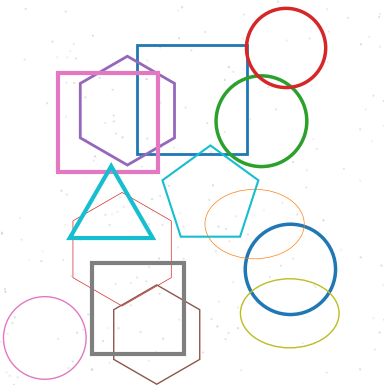[{"shape": "square", "thickness": 2, "radius": 0.71, "center": [0.499, 0.742]}, {"shape": "circle", "thickness": 2.5, "radius": 0.59, "center": [0.754, 0.3]}, {"shape": "oval", "thickness": 0.5, "radius": 0.64, "center": [0.661, 0.418]}, {"shape": "circle", "thickness": 2.5, "radius": 0.59, "center": [0.679, 0.685]}, {"shape": "circle", "thickness": 2.5, "radius": 0.51, "center": [0.743, 0.875]}, {"shape": "hexagon", "thickness": 0.5, "radius": 0.74, "center": [0.317, 0.353]}, {"shape": "hexagon", "thickness": 2, "radius": 0.71, "center": [0.331, 0.713]}, {"shape": "hexagon", "thickness": 1, "radius": 0.64, "center": [0.407, 0.131]}, {"shape": "circle", "thickness": 1, "radius": 0.54, "center": [0.116, 0.122]}, {"shape": "square", "thickness": 3, "radius": 0.64, "center": [0.281, 0.682]}, {"shape": "square", "thickness": 3, "radius": 0.6, "center": [0.359, 0.199]}, {"shape": "oval", "thickness": 1, "radius": 0.64, "center": [0.753, 0.186]}, {"shape": "pentagon", "thickness": 1.5, "radius": 0.65, "center": [0.547, 0.491]}, {"shape": "triangle", "thickness": 3, "radius": 0.62, "center": [0.289, 0.444]}]